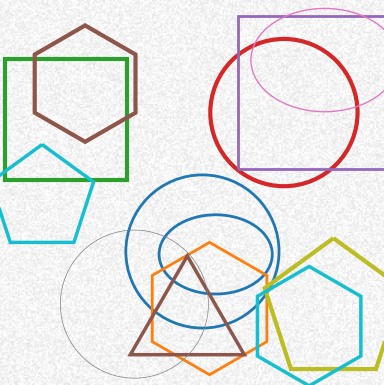[{"shape": "circle", "thickness": 2, "radius": 0.99, "center": [0.526, 0.347]}, {"shape": "oval", "thickness": 2, "radius": 0.74, "center": [0.56, 0.339]}, {"shape": "hexagon", "thickness": 2, "radius": 0.86, "center": [0.544, 0.199]}, {"shape": "square", "thickness": 3, "radius": 0.79, "center": [0.172, 0.69]}, {"shape": "circle", "thickness": 3, "radius": 0.96, "center": [0.737, 0.708]}, {"shape": "square", "thickness": 2, "radius": 0.99, "center": [0.817, 0.76]}, {"shape": "triangle", "thickness": 2.5, "radius": 0.85, "center": [0.487, 0.164]}, {"shape": "hexagon", "thickness": 3, "radius": 0.76, "center": [0.221, 0.783]}, {"shape": "oval", "thickness": 1, "radius": 0.96, "center": [0.843, 0.844]}, {"shape": "circle", "thickness": 0.5, "radius": 0.96, "center": [0.349, 0.21]}, {"shape": "pentagon", "thickness": 3, "radius": 0.94, "center": [0.866, 0.193]}, {"shape": "pentagon", "thickness": 2.5, "radius": 0.7, "center": [0.109, 0.484]}, {"shape": "hexagon", "thickness": 2.5, "radius": 0.78, "center": [0.803, 0.153]}]